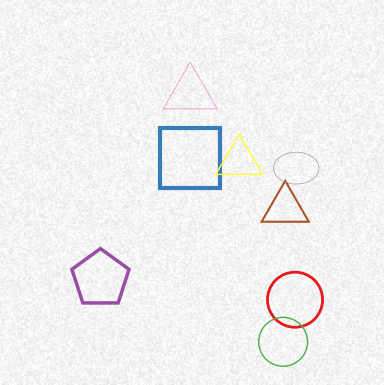[{"shape": "circle", "thickness": 2, "radius": 0.36, "center": [0.766, 0.222]}, {"shape": "square", "thickness": 3, "radius": 0.39, "center": [0.494, 0.589]}, {"shape": "circle", "thickness": 1, "radius": 0.32, "center": [0.735, 0.112]}, {"shape": "pentagon", "thickness": 2.5, "radius": 0.39, "center": [0.261, 0.276]}, {"shape": "triangle", "thickness": 1, "radius": 0.35, "center": [0.621, 0.582]}, {"shape": "triangle", "thickness": 1.5, "radius": 0.35, "center": [0.741, 0.46]}, {"shape": "triangle", "thickness": 0.5, "radius": 0.4, "center": [0.494, 0.758]}, {"shape": "oval", "thickness": 0.5, "radius": 0.3, "center": [0.769, 0.563]}]